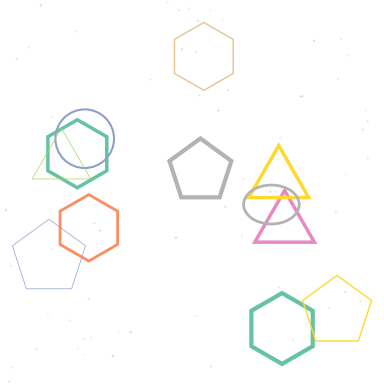[{"shape": "hexagon", "thickness": 2.5, "radius": 0.44, "center": [0.201, 0.601]}, {"shape": "hexagon", "thickness": 3, "radius": 0.46, "center": [0.733, 0.147]}, {"shape": "hexagon", "thickness": 2, "radius": 0.43, "center": [0.231, 0.408]}, {"shape": "pentagon", "thickness": 0.5, "radius": 0.5, "center": [0.127, 0.331]}, {"shape": "circle", "thickness": 1.5, "radius": 0.38, "center": [0.22, 0.64]}, {"shape": "triangle", "thickness": 2.5, "radius": 0.45, "center": [0.739, 0.416]}, {"shape": "triangle", "thickness": 0.5, "radius": 0.44, "center": [0.16, 0.579]}, {"shape": "pentagon", "thickness": 1, "radius": 0.47, "center": [0.875, 0.19]}, {"shape": "triangle", "thickness": 2.5, "radius": 0.45, "center": [0.724, 0.532]}, {"shape": "hexagon", "thickness": 1, "radius": 0.44, "center": [0.529, 0.853]}, {"shape": "oval", "thickness": 2, "radius": 0.36, "center": [0.705, 0.469]}, {"shape": "pentagon", "thickness": 3, "radius": 0.42, "center": [0.521, 0.556]}]